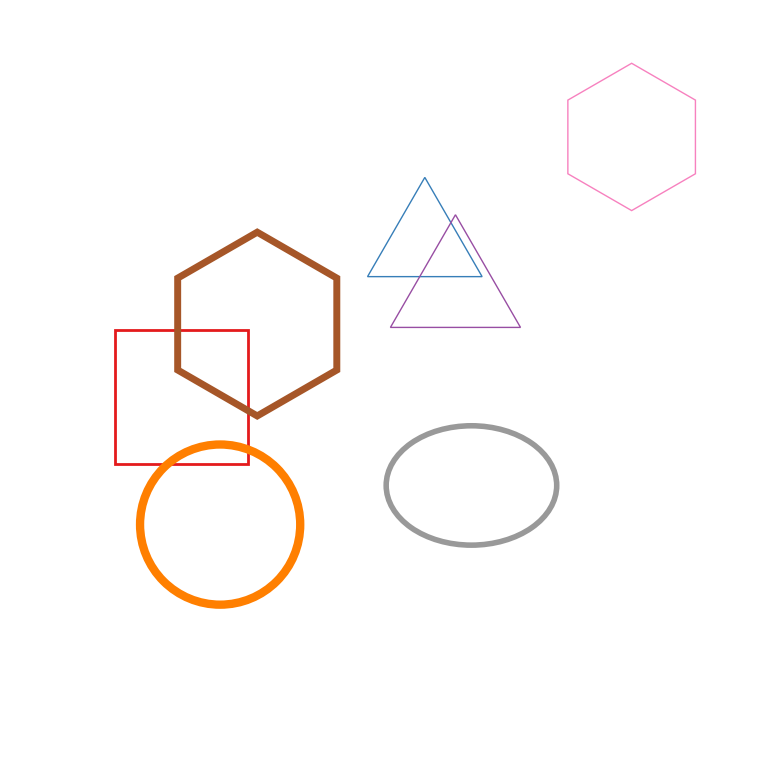[{"shape": "square", "thickness": 1, "radius": 0.43, "center": [0.236, 0.484]}, {"shape": "triangle", "thickness": 0.5, "radius": 0.43, "center": [0.552, 0.684]}, {"shape": "triangle", "thickness": 0.5, "radius": 0.49, "center": [0.592, 0.624]}, {"shape": "circle", "thickness": 3, "radius": 0.52, "center": [0.286, 0.319]}, {"shape": "hexagon", "thickness": 2.5, "radius": 0.6, "center": [0.334, 0.579]}, {"shape": "hexagon", "thickness": 0.5, "radius": 0.48, "center": [0.82, 0.822]}, {"shape": "oval", "thickness": 2, "radius": 0.55, "center": [0.612, 0.37]}]